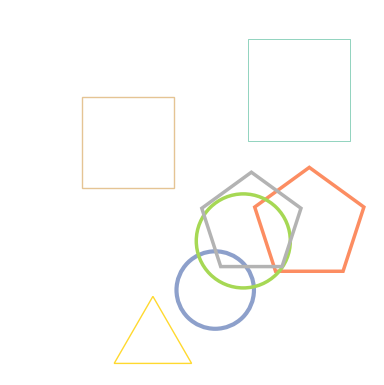[{"shape": "square", "thickness": 0.5, "radius": 0.66, "center": [0.777, 0.765]}, {"shape": "pentagon", "thickness": 2.5, "radius": 0.75, "center": [0.803, 0.416]}, {"shape": "circle", "thickness": 3, "radius": 0.5, "center": [0.559, 0.247]}, {"shape": "circle", "thickness": 2.5, "radius": 0.61, "center": [0.632, 0.374]}, {"shape": "triangle", "thickness": 1, "radius": 0.58, "center": [0.397, 0.114]}, {"shape": "square", "thickness": 1, "radius": 0.59, "center": [0.332, 0.63]}, {"shape": "pentagon", "thickness": 2.5, "radius": 0.68, "center": [0.653, 0.417]}]